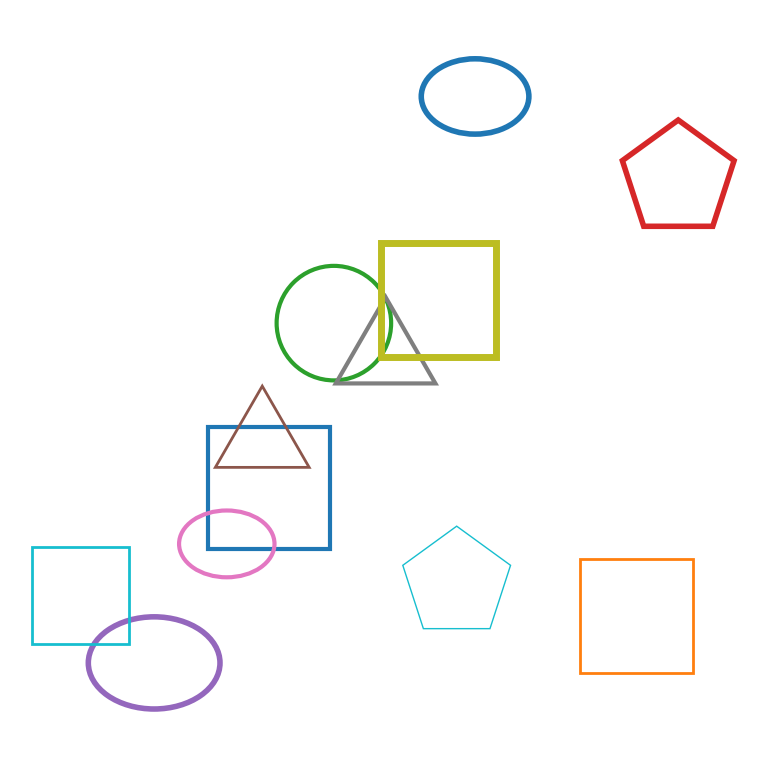[{"shape": "square", "thickness": 1.5, "radius": 0.4, "center": [0.349, 0.366]}, {"shape": "oval", "thickness": 2, "radius": 0.35, "center": [0.617, 0.875]}, {"shape": "square", "thickness": 1, "radius": 0.37, "center": [0.827, 0.2]}, {"shape": "circle", "thickness": 1.5, "radius": 0.37, "center": [0.434, 0.58]}, {"shape": "pentagon", "thickness": 2, "radius": 0.38, "center": [0.881, 0.768]}, {"shape": "oval", "thickness": 2, "radius": 0.43, "center": [0.2, 0.139]}, {"shape": "triangle", "thickness": 1, "radius": 0.35, "center": [0.341, 0.428]}, {"shape": "oval", "thickness": 1.5, "radius": 0.31, "center": [0.295, 0.294]}, {"shape": "triangle", "thickness": 1.5, "radius": 0.37, "center": [0.501, 0.539]}, {"shape": "square", "thickness": 2.5, "radius": 0.37, "center": [0.57, 0.61]}, {"shape": "square", "thickness": 1, "radius": 0.31, "center": [0.105, 0.226]}, {"shape": "pentagon", "thickness": 0.5, "radius": 0.37, "center": [0.593, 0.243]}]